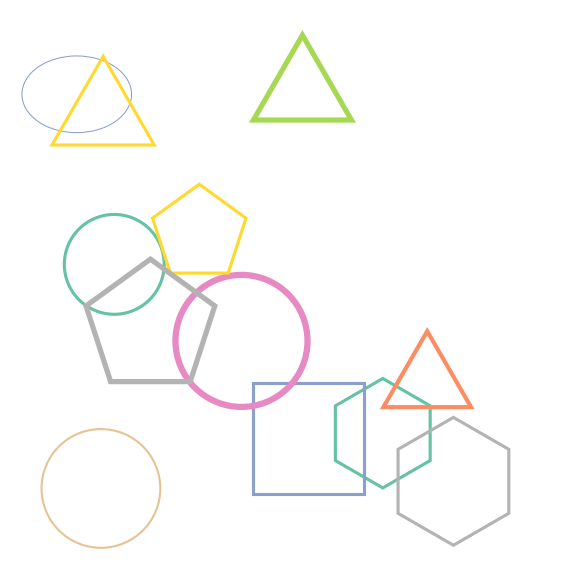[{"shape": "hexagon", "thickness": 1.5, "radius": 0.47, "center": [0.663, 0.249]}, {"shape": "circle", "thickness": 1.5, "radius": 0.43, "center": [0.198, 0.541]}, {"shape": "triangle", "thickness": 2, "radius": 0.44, "center": [0.74, 0.338]}, {"shape": "oval", "thickness": 0.5, "radius": 0.47, "center": [0.133, 0.836]}, {"shape": "square", "thickness": 1.5, "radius": 0.48, "center": [0.534, 0.24]}, {"shape": "circle", "thickness": 3, "radius": 0.57, "center": [0.418, 0.409]}, {"shape": "triangle", "thickness": 2.5, "radius": 0.49, "center": [0.524, 0.84]}, {"shape": "pentagon", "thickness": 1.5, "radius": 0.43, "center": [0.345, 0.595]}, {"shape": "triangle", "thickness": 1.5, "radius": 0.51, "center": [0.179, 0.799]}, {"shape": "circle", "thickness": 1, "radius": 0.51, "center": [0.175, 0.153]}, {"shape": "pentagon", "thickness": 2.5, "radius": 0.59, "center": [0.26, 0.433]}, {"shape": "hexagon", "thickness": 1.5, "radius": 0.55, "center": [0.785, 0.166]}]